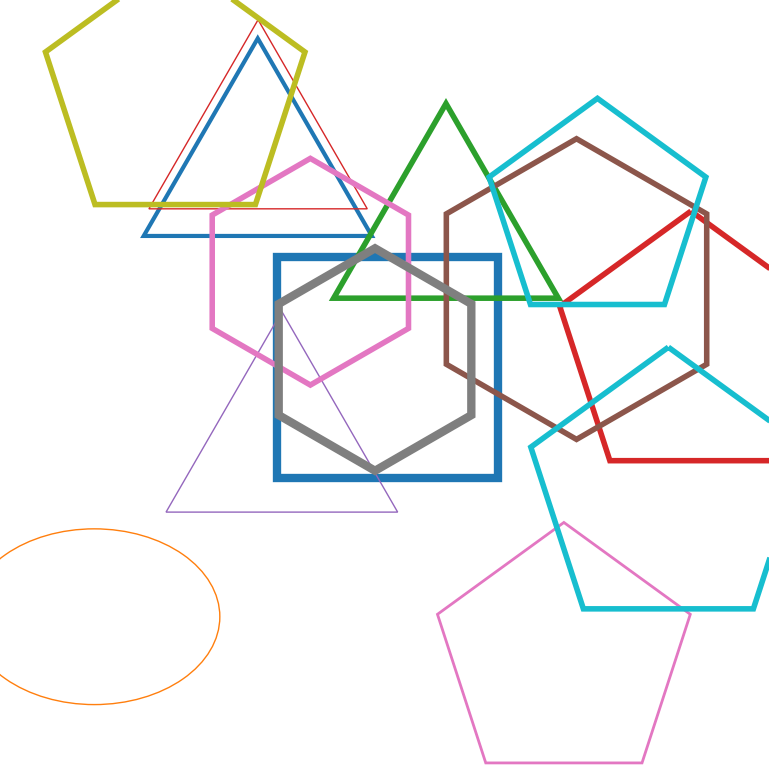[{"shape": "triangle", "thickness": 1.5, "radius": 0.86, "center": [0.335, 0.779]}, {"shape": "square", "thickness": 3, "radius": 0.72, "center": [0.504, 0.523]}, {"shape": "oval", "thickness": 0.5, "radius": 0.82, "center": [0.122, 0.199]}, {"shape": "triangle", "thickness": 2, "radius": 0.84, "center": [0.579, 0.697]}, {"shape": "triangle", "thickness": 0.5, "radius": 0.82, "center": [0.335, 0.811]}, {"shape": "pentagon", "thickness": 2, "radius": 0.9, "center": [0.897, 0.547]}, {"shape": "triangle", "thickness": 0.5, "radius": 0.87, "center": [0.366, 0.422]}, {"shape": "hexagon", "thickness": 2, "radius": 0.98, "center": [0.749, 0.625]}, {"shape": "pentagon", "thickness": 1, "radius": 0.86, "center": [0.732, 0.149]}, {"shape": "hexagon", "thickness": 2, "radius": 0.74, "center": [0.403, 0.647]}, {"shape": "hexagon", "thickness": 3, "radius": 0.72, "center": [0.487, 0.533]}, {"shape": "pentagon", "thickness": 2, "radius": 0.89, "center": [0.228, 0.878]}, {"shape": "pentagon", "thickness": 2, "radius": 0.74, "center": [0.776, 0.724]}, {"shape": "pentagon", "thickness": 2, "radius": 0.94, "center": [0.868, 0.361]}]